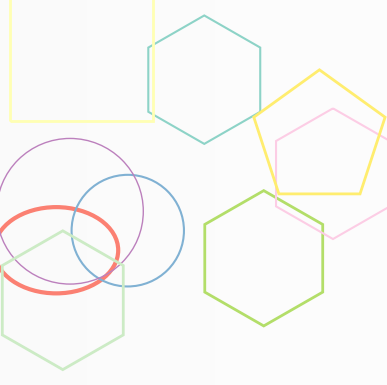[{"shape": "hexagon", "thickness": 1.5, "radius": 0.83, "center": [0.527, 0.793]}, {"shape": "square", "thickness": 2, "radius": 0.92, "center": [0.21, 0.871]}, {"shape": "oval", "thickness": 3, "radius": 0.8, "center": [0.145, 0.35]}, {"shape": "circle", "thickness": 1.5, "radius": 0.72, "center": [0.33, 0.401]}, {"shape": "hexagon", "thickness": 2, "radius": 0.88, "center": [0.681, 0.329]}, {"shape": "hexagon", "thickness": 1.5, "radius": 0.85, "center": [0.859, 0.549]}, {"shape": "circle", "thickness": 1, "radius": 0.95, "center": [0.181, 0.451]}, {"shape": "hexagon", "thickness": 2, "radius": 0.9, "center": [0.162, 0.22]}, {"shape": "pentagon", "thickness": 2, "radius": 0.89, "center": [0.824, 0.641]}]